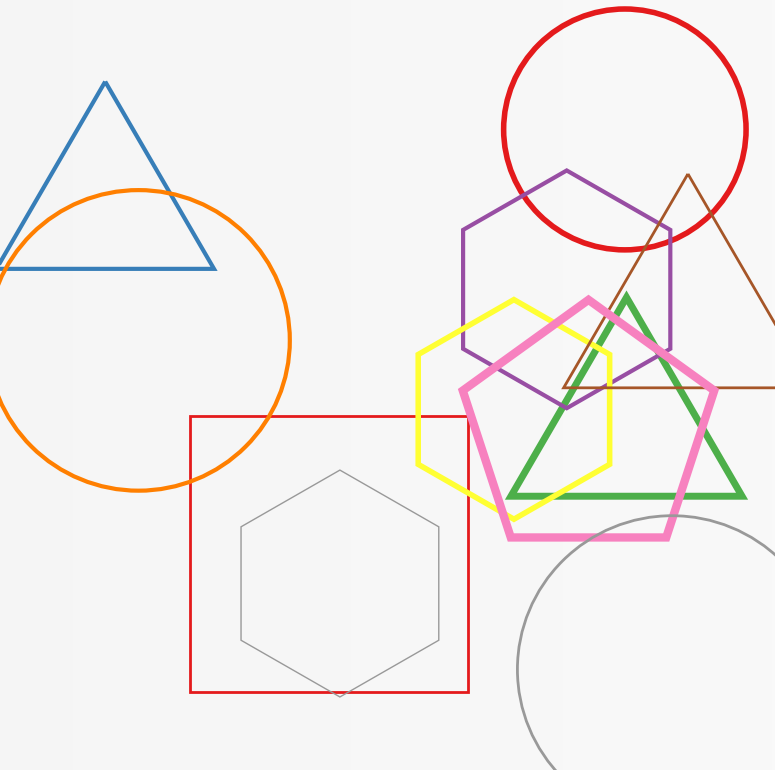[{"shape": "square", "thickness": 1, "radius": 0.9, "center": [0.424, 0.281]}, {"shape": "circle", "thickness": 2, "radius": 0.78, "center": [0.806, 0.832]}, {"shape": "triangle", "thickness": 1.5, "radius": 0.81, "center": [0.136, 0.732]}, {"shape": "triangle", "thickness": 2.5, "radius": 0.86, "center": [0.808, 0.442]}, {"shape": "hexagon", "thickness": 1.5, "radius": 0.77, "center": [0.731, 0.624]}, {"shape": "circle", "thickness": 1.5, "radius": 0.98, "center": [0.179, 0.558]}, {"shape": "hexagon", "thickness": 2, "radius": 0.71, "center": [0.663, 0.468]}, {"shape": "triangle", "thickness": 1, "radius": 0.93, "center": [0.888, 0.589]}, {"shape": "pentagon", "thickness": 3, "radius": 0.85, "center": [0.759, 0.44]}, {"shape": "hexagon", "thickness": 0.5, "radius": 0.74, "center": [0.439, 0.242]}, {"shape": "circle", "thickness": 1, "radius": 1.0, "center": [0.867, 0.131]}]